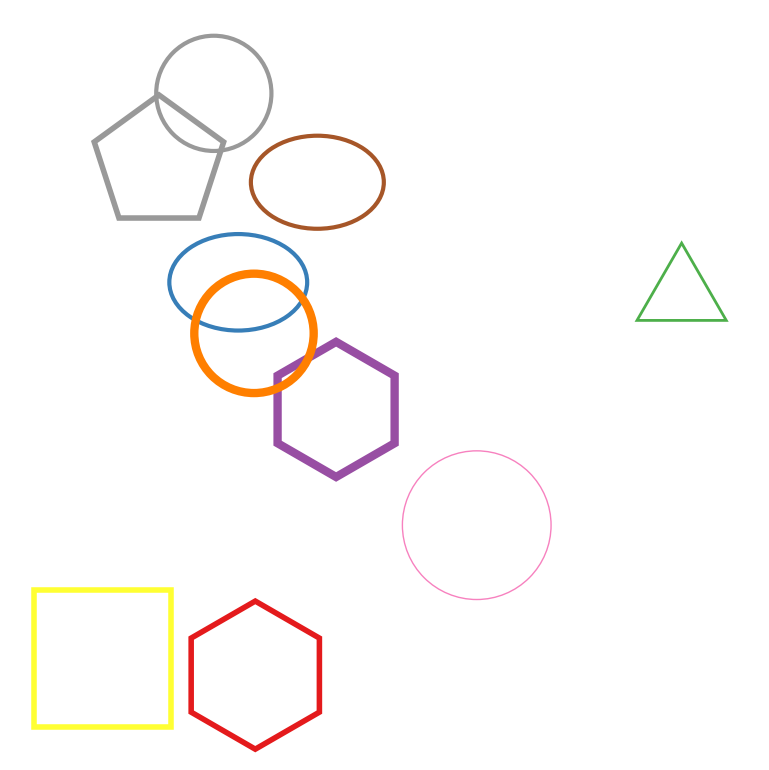[{"shape": "hexagon", "thickness": 2, "radius": 0.48, "center": [0.332, 0.123]}, {"shape": "oval", "thickness": 1.5, "radius": 0.45, "center": [0.309, 0.633]}, {"shape": "triangle", "thickness": 1, "radius": 0.33, "center": [0.885, 0.617]}, {"shape": "hexagon", "thickness": 3, "radius": 0.44, "center": [0.436, 0.468]}, {"shape": "circle", "thickness": 3, "radius": 0.39, "center": [0.33, 0.567]}, {"shape": "square", "thickness": 2, "radius": 0.44, "center": [0.134, 0.145]}, {"shape": "oval", "thickness": 1.5, "radius": 0.43, "center": [0.412, 0.763]}, {"shape": "circle", "thickness": 0.5, "radius": 0.48, "center": [0.619, 0.318]}, {"shape": "pentagon", "thickness": 2, "radius": 0.44, "center": [0.206, 0.788]}, {"shape": "circle", "thickness": 1.5, "radius": 0.37, "center": [0.278, 0.879]}]